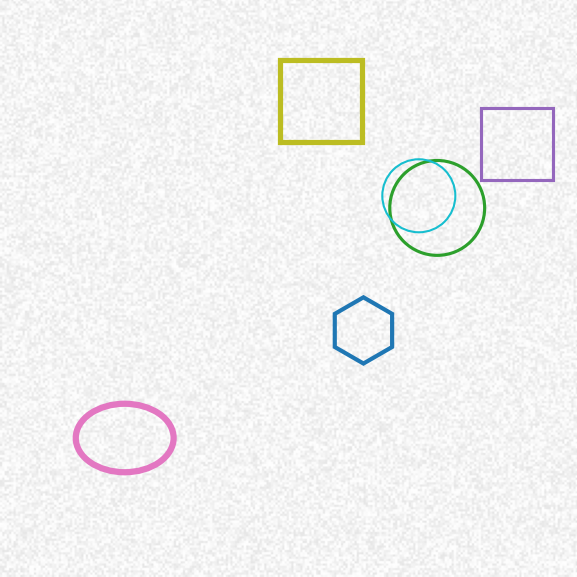[{"shape": "hexagon", "thickness": 2, "radius": 0.29, "center": [0.629, 0.427]}, {"shape": "circle", "thickness": 1.5, "radius": 0.41, "center": [0.757, 0.639]}, {"shape": "square", "thickness": 1.5, "radius": 0.31, "center": [0.896, 0.75]}, {"shape": "oval", "thickness": 3, "radius": 0.42, "center": [0.216, 0.241]}, {"shape": "square", "thickness": 2.5, "radius": 0.35, "center": [0.556, 0.825]}, {"shape": "circle", "thickness": 1, "radius": 0.32, "center": [0.725, 0.66]}]